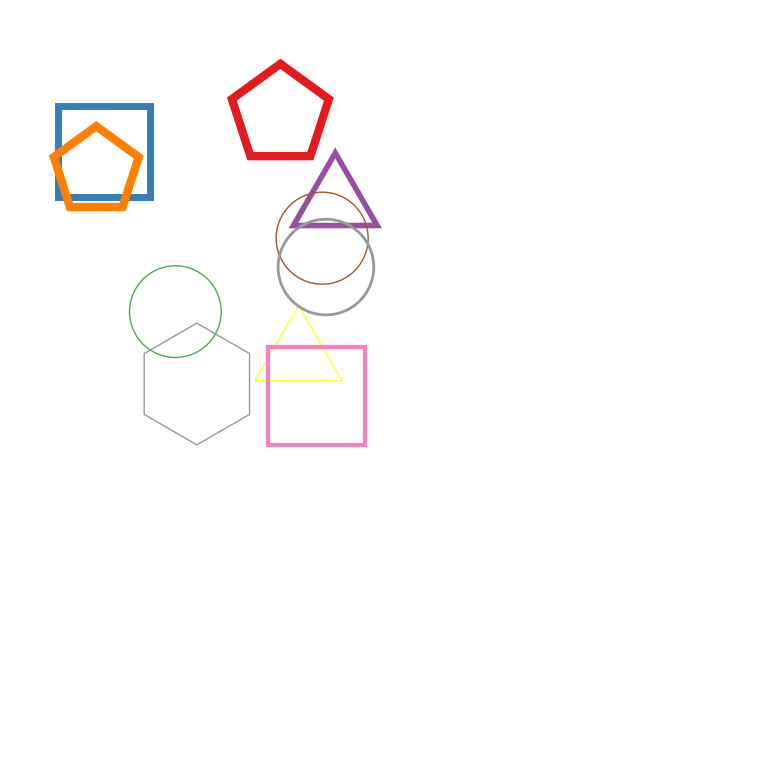[{"shape": "pentagon", "thickness": 3, "radius": 0.33, "center": [0.364, 0.851]}, {"shape": "square", "thickness": 2.5, "radius": 0.3, "center": [0.135, 0.803]}, {"shape": "circle", "thickness": 0.5, "radius": 0.3, "center": [0.228, 0.595]}, {"shape": "triangle", "thickness": 2, "radius": 0.31, "center": [0.435, 0.739]}, {"shape": "pentagon", "thickness": 3, "radius": 0.29, "center": [0.125, 0.778]}, {"shape": "triangle", "thickness": 0.5, "radius": 0.33, "center": [0.388, 0.538]}, {"shape": "circle", "thickness": 0.5, "radius": 0.3, "center": [0.418, 0.691]}, {"shape": "square", "thickness": 1.5, "radius": 0.32, "center": [0.411, 0.486]}, {"shape": "hexagon", "thickness": 0.5, "radius": 0.39, "center": [0.256, 0.501]}, {"shape": "circle", "thickness": 1, "radius": 0.31, "center": [0.423, 0.653]}]